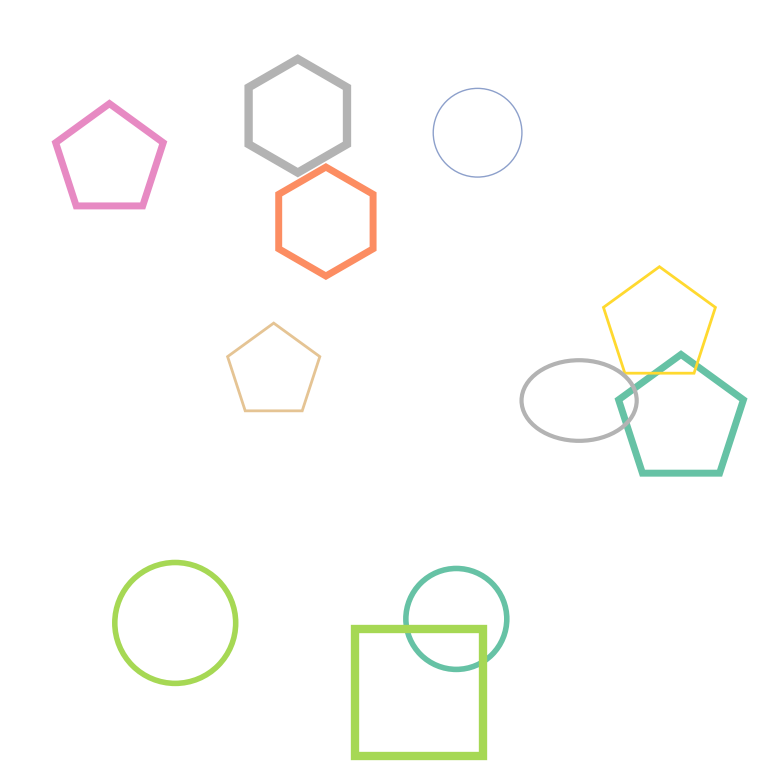[{"shape": "pentagon", "thickness": 2.5, "radius": 0.43, "center": [0.884, 0.454]}, {"shape": "circle", "thickness": 2, "radius": 0.33, "center": [0.593, 0.196]}, {"shape": "hexagon", "thickness": 2.5, "radius": 0.35, "center": [0.423, 0.712]}, {"shape": "circle", "thickness": 0.5, "radius": 0.29, "center": [0.62, 0.828]}, {"shape": "pentagon", "thickness": 2.5, "radius": 0.37, "center": [0.142, 0.792]}, {"shape": "square", "thickness": 3, "radius": 0.41, "center": [0.544, 0.101]}, {"shape": "circle", "thickness": 2, "radius": 0.39, "center": [0.228, 0.191]}, {"shape": "pentagon", "thickness": 1, "radius": 0.38, "center": [0.856, 0.577]}, {"shape": "pentagon", "thickness": 1, "radius": 0.31, "center": [0.355, 0.517]}, {"shape": "oval", "thickness": 1.5, "radius": 0.37, "center": [0.752, 0.48]}, {"shape": "hexagon", "thickness": 3, "radius": 0.37, "center": [0.387, 0.85]}]